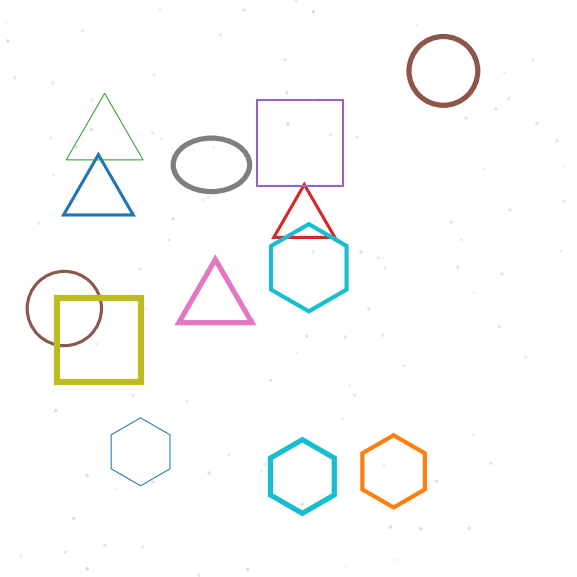[{"shape": "triangle", "thickness": 1.5, "radius": 0.35, "center": [0.17, 0.662]}, {"shape": "hexagon", "thickness": 0.5, "radius": 0.29, "center": [0.243, 0.217]}, {"shape": "hexagon", "thickness": 2, "radius": 0.31, "center": [0.682, 0.183]}, {"shape": "triangle", "thickness": 0.5, "radius": 0.38, "center": [0.181, 0.761]}, {"shape": "triangle", "thickness": 1.5, "radius": 0.31, "center": [0.527, 0.619]}, {"shape": "square", "thickness": 1, "radius": 0.37, "center": [0.519, 0.752]}, {"shape": "circle", "thickness": 1.5, "radius": 0.32, "center": [0.111, 0.465]}, {"shape": "circle", "thickness": 2.5, "radius": 0.3, "center": [0.768, 0.876]}, {"shape": "triangle", "thickness": 2.5, "radius": 0.37, "center": [0.373, 0.477]}, {"shape": "oval", "thickness": 2.5, "radius": 0.33, "center": [0.366, 0.714]}, {"shape": "square", "thickness": 3, "radius": 0.36, "center": [0.172, 0.41]}, {"shape": "hexagon", "thickness": 2.5, "radius": 0.32, "center": [0.524, 0.174]}, {"shape": "hexagon", "thickness": 2, "radius": 0.38, "center": [0.535, 0.535]}]